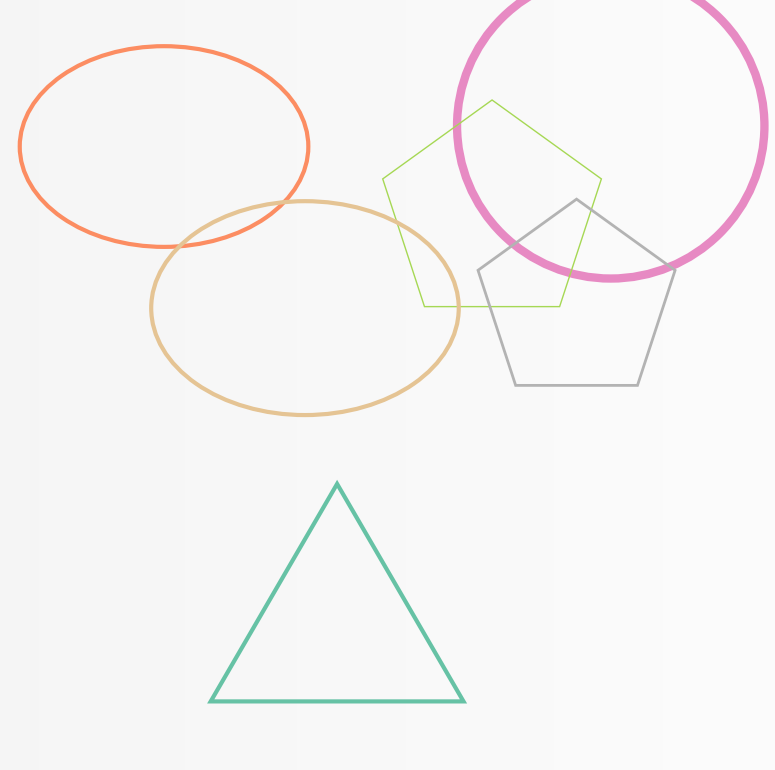[{"shape": "triangle", "thickness": 1.5, "radius": 0.94, "center": [0.435, 0.183]}, {"shape": "oval", "thickness": 1.5, "radius": 0.93, "center": [0.212, 0.81]}, {"shape": "circle", "thickness": 3, "radius": 0.99, "center": [0.788, 0.837]}, {"shape": "pentagon", "thickness": 0.5, "radius": 0.74, "center": [0.635, 0.722]}, {"shape": "oval", "thickness": 1.5, "radius": 0.99, "center": [0.394, 0.6]}, {"shape": "pentagon", "thickness": 1, "radius": 0.67, "center": [0.744, 0.608]}]